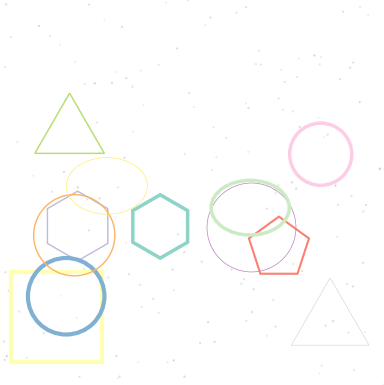[{"shape": "hexagon", "thickness": 2.5, "radius": 0.41, "center": [0.416, 0.412]}, {"shape": "square", "thickness": 3, "radius": 0.58, "center": [0.147, 0.177]}, {"shape": "hexagon", "thickness": 1, "radius": 0.45, "center": [0.202, 0.413]}, {"shape": "pentagon", "thickness": 1.5, "radius": 0.41, "center": [0.725, 0.355]}, {"shape": "circle", "thickness": 3, "radius": 0.5, "center": [0.172, 0.231]}, {"shape": "circle", "thickness": 1, "radius": 0.53, "center": [0.193, 0.389]}, {"shape": "triangle", "thickness": 1, "radius": 0.52, "center": [0.181, 0.654]}, {"shape": "circle", "thickness": 2.5, "radius": 0.4, "center": [0.833, 0.599]}, {"shape": "triangle", "thickness": 0.5, "radius": 0.58, "center": [0.858, 0.162]}, {"shape": "circle", "thickness": 0.5, "radius": 0.58, "center": [0.653, 0.409]}, {"shape": "oval", "thickness": 2.5, "radius": 0.51, "center": [0.65, 0.461]}, {"shape": "oval", "thickness": 0.5, "radius": 0.53, "center": [0.278, 0.517]}]